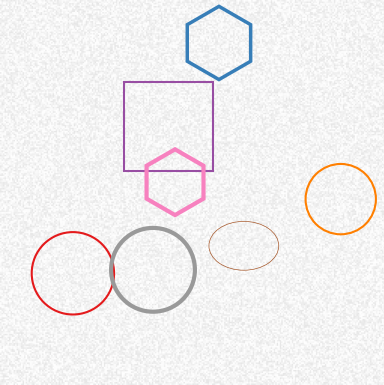[{"shape": "circle", "thickness": 1.5, "radius": 0.53, "center": [0.189, 0.29]}, {"shape": "hexagon", "thickness": 2.5, "radius": 0.48, "center": [0.569, 0.888]}, {"shape": "square", "thickness": 1.5, "radius": 0.58, "center": [0.437, 0.67]}, {"shape": "circle", "thickness": 1.5, "radius": 0.46, "center": [0.885, 0.483]}, {"shape": "oval", "thickness": 0.5, "radius": 0.45, "center": [0.633, 0.362]}, {"shape": "hexagon", "thickness": 3, "radius": 0.43, "center": [0.455, 0.527]}, {"shape": "circle", "thickness": 3, "radius": 0.54, "center": [0.397, 0.299]}]